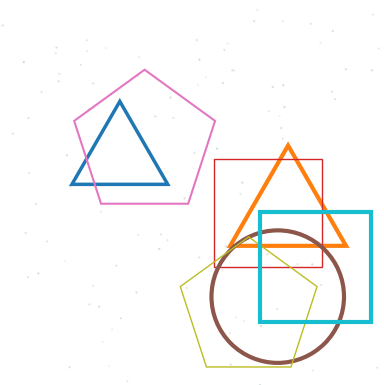[{"shape": "triangle", "thickness": 2.5, "radius": 0.72, "center": [0.311, 0.593]}, {"shape": "triangle", "thickness": 3, "radius": 0.87, "center": [0.748, 0.448]}, {"shape": "square", "thickness": 1, "radius": 0.7, "center": [0.696, 0.446]}, {"shape": "circle", "thickness": 3, "radius": 0.86, "center": [0.721, 0.23]}, {"shape": "pentagon", "thickness": 1.5, "radius": 0.96, "center": [0.376, 0.626]}, {"shape": "pentagon", "thickness": 1, "radius": 0.93, "center": [0.646, 0.198]}, {"shape": "square", "thickness": 3, "radius": 0.72, "center": [0.819, 0.307]}]